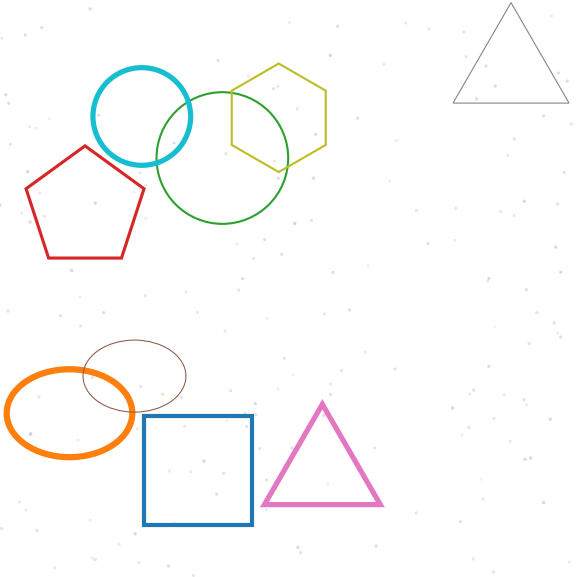[{"shape": "square", "thickness": 2, "radius": 0.47, "center": [0.343, 0.184]}, {"shape": "oval", "thickness": 3, "radius": 0.54, "center": [0.12, 0.284]}, {"shape": "circle", "thickness": 1, "radius": 0.57, "center": [0.385, 0.726]}, {"shape": "pentagon", "thickness": 1.5, "radius": 0.54, "center": [0.147, 0.639]}, {"shape": "oval", "thickness": 0.5, "radius": 0.45, "center": [0.233, 0.348]}, {"shape": "triangle", "thickness": 2.5, "radius": 0.58, "center": [0.558, 0.183]}, {"shape": "triangle", "thickness": 0.5, "radius": 0.58, "center": [0.885, 0.879]}, {"shape": "hexagon", "thickness": 1, "radius": 0.47, "center": [0.483, 0.795]}, {"shape": "circle", "thickness": 2.5, "radius": 0.42, "center": [0.246, 0.797]}]